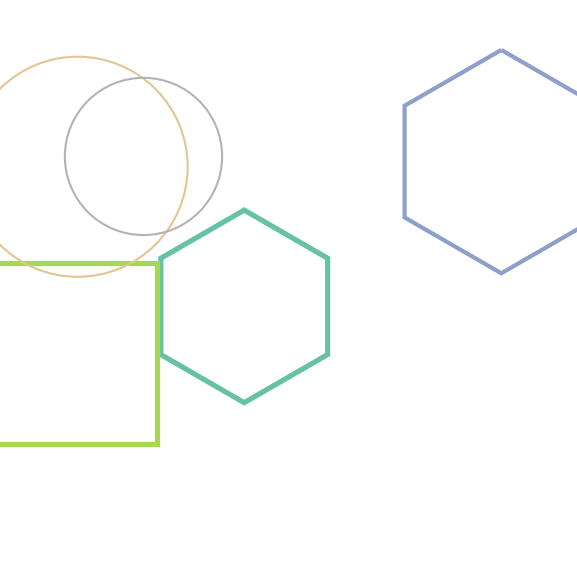[{"shape": "hexagon", "thickness": 2.5, "radius": 0.83, "center": [0.423, 0.469]}, {"shape": "hexagon", "thickness": 2, "radius": 0.97, "center": [0.868, 0.719]}, {"shape": "square", "thickness": 2.5, "radius": 0.79, "center": [0.115, 0.387]}, {"shape": "circle", "thickness": 1, "radius": 0.95, "center": [0.134, 0.71]}, {"shape": "circle", "thickness": 1, "radius": 0.68, "center": [0.248, 0.728]}]